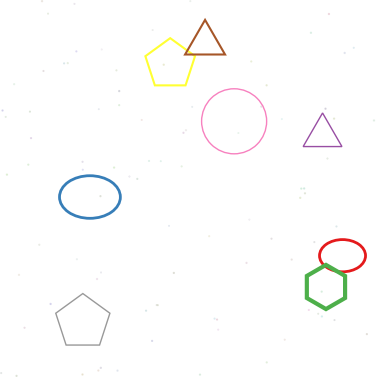[{"shape": "oval", "thickness": 2, "radius": 0.3, "center": [0.89, 0.336]}, {"shape": "oval", "thickness": 2, "radius": 0.4, "center": [0.234, 0.488]}, {"shape": "hexagon", "thickness": 3, "radius": 0.29, "center": [0.847, 0.255]}, {"shape": "triangle", "thickness": 1, "radius": 0.29, "center": [0.838, 0.648]}, {"shape": "pentagon", "thickness": 1.5, "radius": 0.34, "center": [0.442, 0.833]}, {"shape": "triangle", "thickness": 1.5, "radius": 0.3, "center": [0.533, 0.888]}, {"shape": "circle", "thickness": 1, "radius": 0.42, "center": [0.608, 0.685]}, {"shape": "pentagon", "thickness": 1, "radius": 0.37, "center": [0.215, 0.164]}]